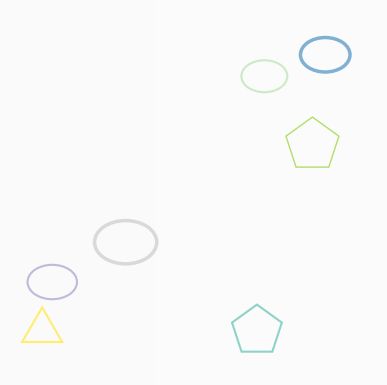[{"shape": "pentagon", "thickness": 1.5, "radius": 0.34, "center": [0.663, 0.141]}, {"shape": "oval", "thickness": 1.5, "radius": 0.32, "center": [0.135, 0.267]}, {"shape": "oval", "thickness": 2.5, "radius": 0.32, "center": [0.839, 0.858]}, {"shape": "pentagon", "thickness": 1, "radius": 0.36, "center": [0.806, 0.624]}, {"shape": "oval", "thickness": 2.5, "radius": 0.4, "center": [0.324, 0.371]}, {"shape": "oval", "thickness": 1.5, "radius": 0.3, "center": [0.682, 0.802]}, {"shape": "triangle", "thickness": 1.5, "radius": 0.3, "center": [0.109, 0.142]}]